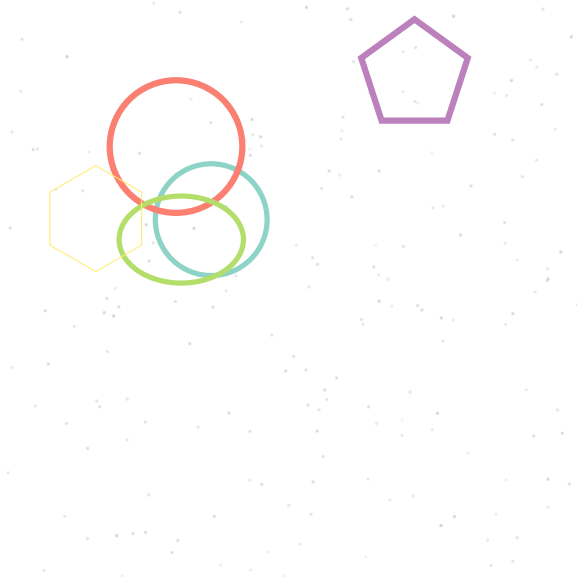[{"shape": "circle", "thickness": 2.5, "radius": 0.48, "center": [0.366, 0.619]}, {"shape": "circle", "thickness": 3, "radius": 0.57, "center": [0.305, 0.745]}, {"shape": "oval", "thickness": 2.5, "radius": 0.54, "center": [0.314, 0.584]}, {"shape": "pentagon", "thickness": 3, "radius": 0.48, "center": [0.718, 0.869]}, {"shape": "hexagon", "thickness": 0.5, "radius": 0.46, "center": [0.166, 0.621]}]